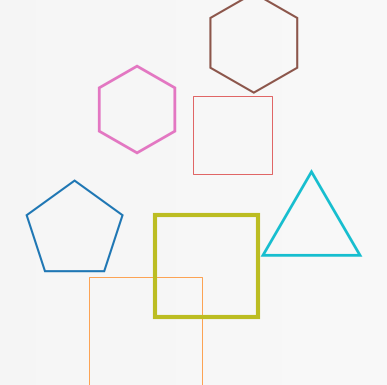[{"shape": "pentagon", "thickness": 1.5, "radius": 0.65, "center": [0.192, 0.401]}, {"shape": "square", "thickness": 0.5, "radius": 0.72, "center": [0.376, 0.136]}, {"shape": "square", "thickness": 0.5, "radius": 0.51, "center": [0.6, 0.65]}, {"shape": "hexagon", "thickness": 1.5, "radius": 0.65, "center": [0.655, 0.889]}, {"shape": "hexagon", "thickness": 2, "radius": 0.56, "center": [0.354, 0.716]}, {"shape": "square", "thickness": 3, "radius": 0.67, "center": [0.533, 0.309]}, {"shape": "triangle", "thickness": 2, "radius": 0.72, "center": [0.804, 0.409]}]